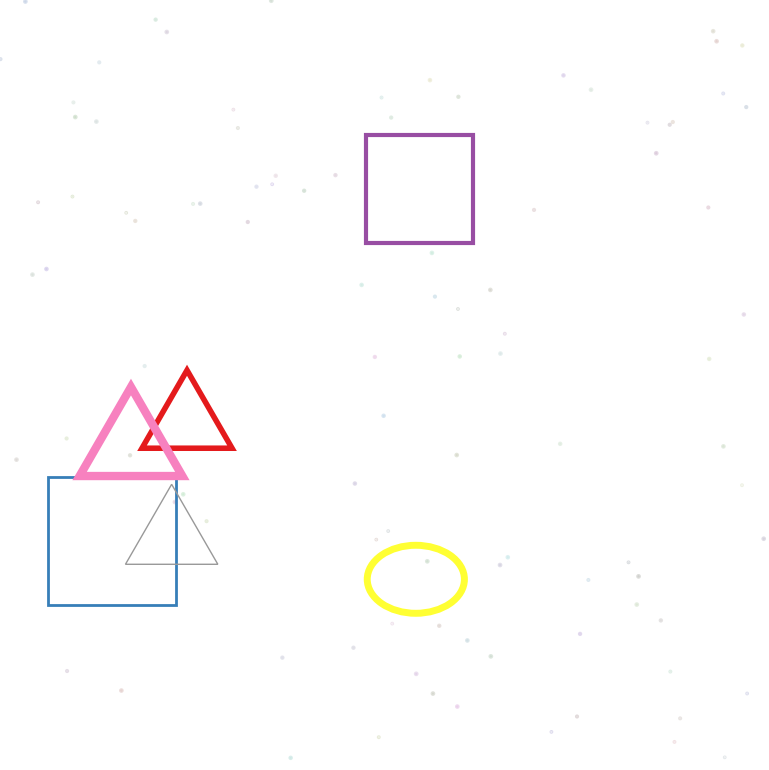[{"shape": "triangle", "thickness": 2, "radius": 0.34, "center": [0.243, 0.452]}, {"shape": "square", "thickness": 1, "radius": 0.41, "center": [0.145, 0.298]}, {"shape": "square", "thickness": 1.5, "radius": 0.35, "center": [0.545, 0.754]}, {"shape": "oval", "thickness": 2.5, "radius": 0.32, "center": [0.54, 0.248]}, {"shape": "triangle", "thickness": 3, "radius": 0.39, "center": [0.17, 0.42]}, {"shape": "triangle", "thickness": 0.5, "radius": 0.35, "center": [0.223, 0.302]}]